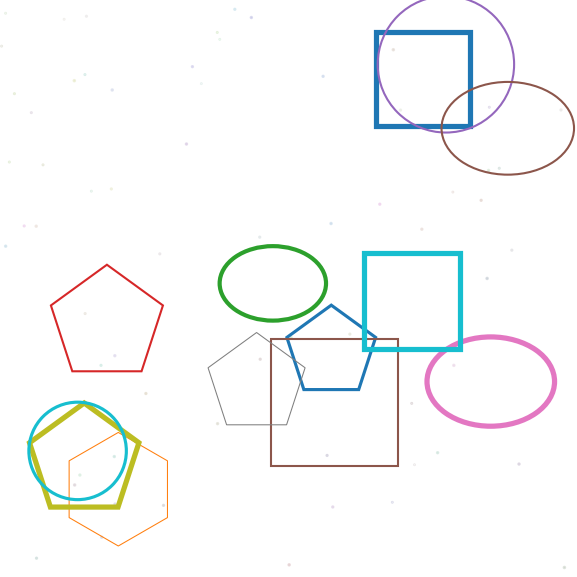[{"shape": "square", "thickness": 2.5, "radius": 0.41, "center": [0.732, 0.862]}, {"shape": "pentagon", "thickness": 1.5, "radius": 0.4, "center": [0.574, 0.39]}, {"shape": "hexagon", "thickness": 0.5, "radius": 0.49, "center": [0.205, 0.152]}, {"shape": "oval", "thickness": 2, "radius": 0.46, "center": [0.472, 0.508]}, {"shape": "pentagon", "thickness": 1, "radius": 0.51, "center": [0.185, 0.439]}, {"shape": "circle", "thickness": 1, "radius": 0.59, "center": [0.772, 0.888]}, {"shape": "square", "thickness": 1, "radius": 0.55, "center": [0.579, 0.302]}, {"shape": "oval", "thickness": 1, "radius": 0.57, "center": [0.879, 0.777]}, {"shape": "oval", "thickness": 2.5, "radius": 0.55, "center": [0.85, 0.338]}, {"shape": "pentagon", "thickness": 0.5, "radius": 0.44, "center": [0.444, 0.335]}, {"shape": "pentagon", "thickness": 2.5, "radius": 0.5, "center": [0.146, 0.202]}, {"shape": "square", "thickness": 2.5, "radius": 0.42, "center": [0.714, 0.479]}, {"shape": "circle", "thickness": 1.5, "radius": 0.42, "center": [0.134, 0.218]}]